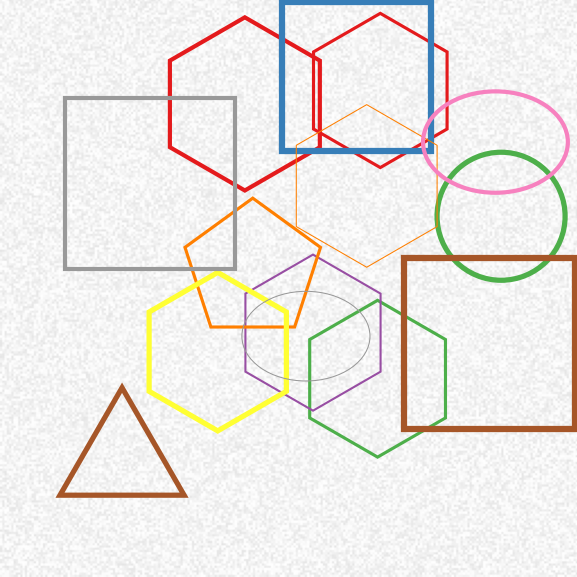[{"shape": "hexagon", "thickness": 2, "radius": 0.75, "center": [0.424, 0.819]}, {"shape": "hexagon", "thickness": 1.5, "radius": 0.67, "center": [0.659, 0.842]}, {"shape": "square", "thickness": 3, "radius": 0.65, "center": [0.618, 0.866]}, {"shape": "hexagon", "thickness": 1.5, "radius": 0.68, "center": [0.654, 0.343]}, {"shape": "circle", "thickness": 2.5, "radius": 0.55, "center": [0.868, 0.625]}, {"shape": "hexagon", "thickness": 1, "radius": 0.68, "center": [0.542, 0.423]}, {"shape": "pentagon", "thickness": 1.5, "radius": 0.62, "center": [0.438, 0.533]}, {"shape": "hexagon", "thickness": 0.5, "radius": 0.7, "center": [0.635, 0.677]}, {"shape": "hexagon", "thickness": 2.5, "radius": 0.69, "center": [0.377, 0.39]}, {"shape": "triangle", "thickness": 2.5, "radius": 0.62, "center": [0.211, 0.204]}, {"shape": "square", "thickness": 3, "radius": 0.74, "center": [0.847, 0.404]}, {"shape": "oval", "thickness": 2, "radius": 0.63, "center": [0.858, 0.753]}, {"shape": "square", "thickness": 2, "radius": 0.74, "center": [0.26, 0.681]}, {"shape": "oval", "thickness": 0.5, "radius": 0.55, "center": [0.53, 0.417]}]